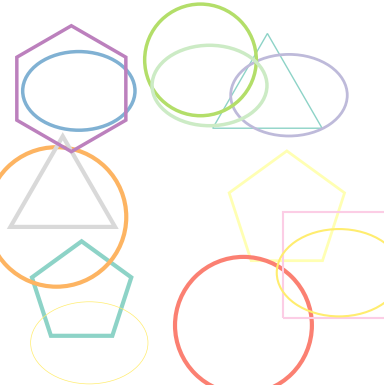[{"shape": "triangle", "thickness": 1, "radius": 0.82, "center": [0.695, 0.749]}, {"shape": "pentagon", "thickness": 3, "radius": 0.68, "center": [0.212, 0.238]}, {"shape": "pentagon", "thickness": 2, "radius": 0.79, "center": [0.745, 0.45]}, {"shape": "oval", "thickness": 2, "radius": 0.76, "center": [0.751, 0.753]}, {"shape": "circle", "thickness": 3, "radius": 0.89, "center": [0.632, 0.155]}, {"shape": "oval", "thickness": 2.5, "radius": 0.73, "center": [0.205, 0.764]}, {"shape": "circle", "thickness": 3, "radius": 0.91, "center": [0.147, 0.436]}, {"shape": "circle", "thickness": 2.5, "radius": 0.72, "center": [0.521, 0.844]}, {"shape": "square", "thickness": 1.5, "radius": 0.69, "center": [0.873, 0.311]}, {"shape": "triangle", "thickness": 3, "radius": 0.78, "center": [0.163, 0.489]}, {"shape": "hexagon", "thickness": 2.5, "radius": 0.82, "center": [0.185, 0.77]}, {"shape": "oval", "thickness": 2.5, "radius": 0.75, "center": [0.544, 0.778]}, {"shape": "oval", "thickness": 0.5, "radius": 0.76, "center": [0.232, 0.11]}, {"shape": "oval", "thickness": 1.5, "radius": 0.81, "center": [0.881, 0.292]}]